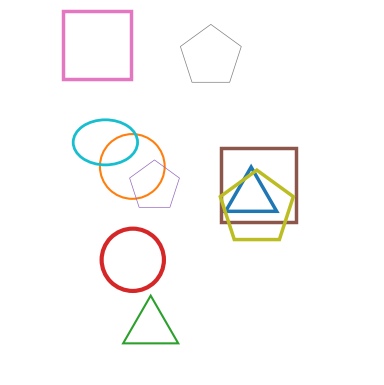[{"shape": "triangle", "thickness": 2.5, "radius": 0.38, "center": [0.652, 0.489]}, {"shape": "circle", "thickness": 1.5, "radius": 0.42, "center": [0.344, 0.568]}, {"shape": "triangle", "thickness": 1.5, "radius": 0.41, "center": [0.391, 0.149]}, {"shape": "circle", "thickness": 3, "radius": 0.4, "center": [0.345, 0.325]}, {"shape": "pentagon", "thickness": 0.5, "radius": 0.34, "center": [0.401, 0.517]}, {"shape": "square", "thickness": 2.5, "radius": 0.48, "center": [0.671, 0.52]}, {"shape": "square", "thickness": 2.5, "radius": 0.44, "center": [0.251, 0.882]}, {"shape": "pentagon", "thickness": 0.5, "radius": 0.42, "center": [0.548, 0.854]}, {"shape": "pentagon", "thickness": 2.5, "radius": 0.5, "center": [0.667, 0.458]}, {"shape": "oval", "thickness": 2, "radius": 0.42, "center": [0.274, 0.63]}]